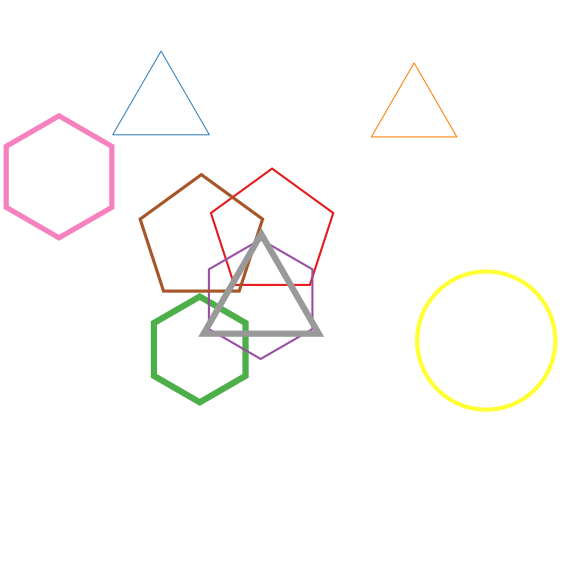[{"shape": "pentagon", "thickness": 1, "radius": 0.56, "center": [0.471, 0.596]}, {"shape": "triangle", "thickness": 0.5, "radius": 0.48, "center": [0.279, 0.814]}, {"shape": "hexagon", "thickness": 3, "radius": 0.46, "center": [0.346, 0.394]}, {"shape": "hexagon", "thickness": 1, "radius": 0.52, "center": [0.451, 0.481]}, {"shape": "triangle", "thickness": 0.5, "radius": 0.43, "center": [0.717, 0.805]}, {"shape": "circle", "thickness": 2, "radius": 0.6, "center": [0.842, 0.409]}, {"shape": "pentagon", "thickness": 1.5, "radius": 0.56, "center": [0.349, 0.585]}, {"shape": "hexagon", "thickness": 2.5, "radius": 0.53, "center": [0.102, 0.693]}, {"shape": "triangle", "thickness": 3, "radius": 0.58, "center": [0.452, 0.479]}]